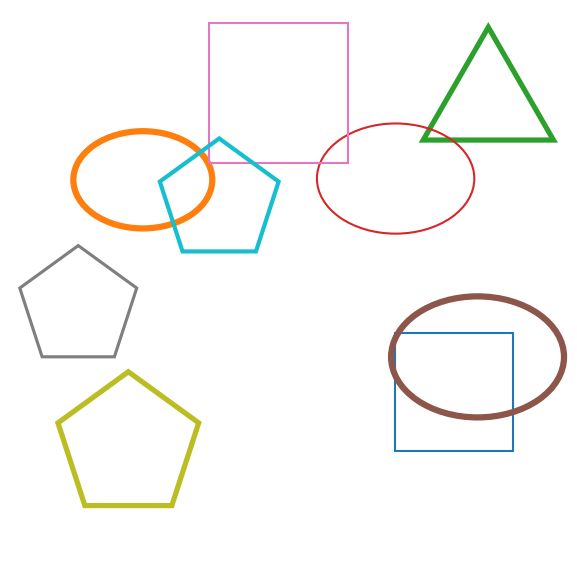[{"shape": "square", "thickness": 1, "radius": 0.51, "center": [0.787, 0.32]}, {"shape": "oval", "thickness": 3, "radius": 0.6, "center": [0.247, 0.688]}, {"shape": "triangle", "thickness": 2.5, "radius": 0.65, "center": [0.846, 0.822]}, {"shape": "oval", "thickness": 1, "radius": 0.68, "center": [0.685, 0.69]}, {"shape": "oval", "thickness": 3, "radius": 0.75, "center": [0.827, 0.381]}, {"shape": "square", "thickness": 1, "radius": 0.6, "center": [0.482, 0.838]}, {"shape": "pentagon", "thickness": 1.5, "radius": 0.53, "center": [0.136, 0.467]}, {"shape": "pentagon", "thickness": 2.5, "radius": 0.64, "center": [0.222, 0.227]}, {"shape": "pentagon", "thickness": 2, "radius": 0.54, "center": [0.38, 0.651]}]